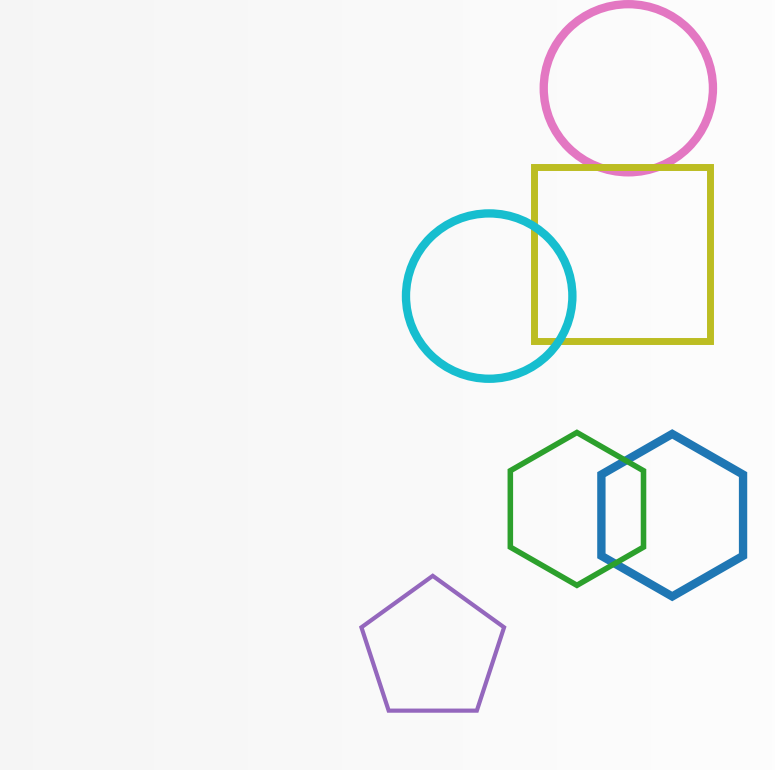[{"shape": "hexagon", "thickness": 3, "radius": 0.53, "center": [0.867, 0.331]}, {"shape": "hexagon", "thickness": 2, "radius": 0.5, "center": [0.744, 0.339]}, {"shape": "pentagon", "thickness": 1.5, "radius": 0.48, "center": [0.558, 0.155]}, {"shape": "circle", "thickness": 3, "radius": 0.55, "center": [0.811, 0.885]}, {"shape": "square", "thickness": 2.5, "radius": 0.57, "center": [0.803, 0.67]}, {"shape": "circle", "thickness": 3, "radius": 0.54, "center": [0.631, 0.615]}]